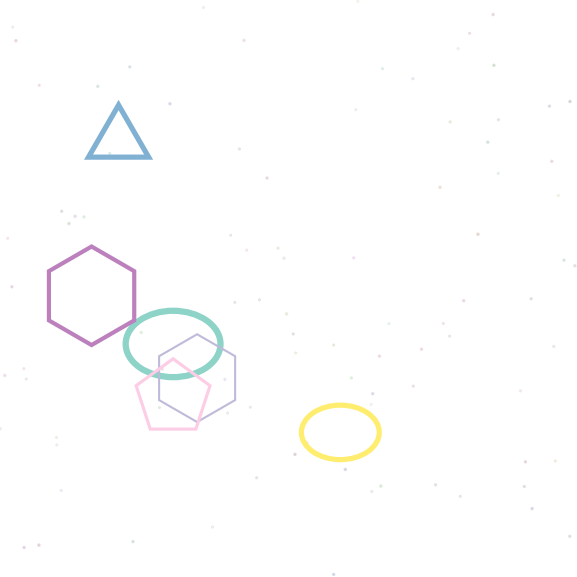[{"shape": "oval", "thickness": 3, "radius": 0.41, "center": [0.3, 0.404]}, {"shape": "hexagon", "thickness": 1, "radius": 0.38, "center": [0.341, 0.344]}, {"shape": "triangle", "thickness": 2.5, "radius": 0.3, "center": [0.205, 0.757]}, {"shape": "pentagon", "thickness": 1.5, "radius": 0.34, "center": [0.3, 0.311]}, {"shape": "hexagon", "thickness": 2, "radius": 0.43, "center": [0.159, 0.487]}, {"shape": "oval", "thickness": 2.5, "radius": 0.34, "center": [0.589, 0.25]}]